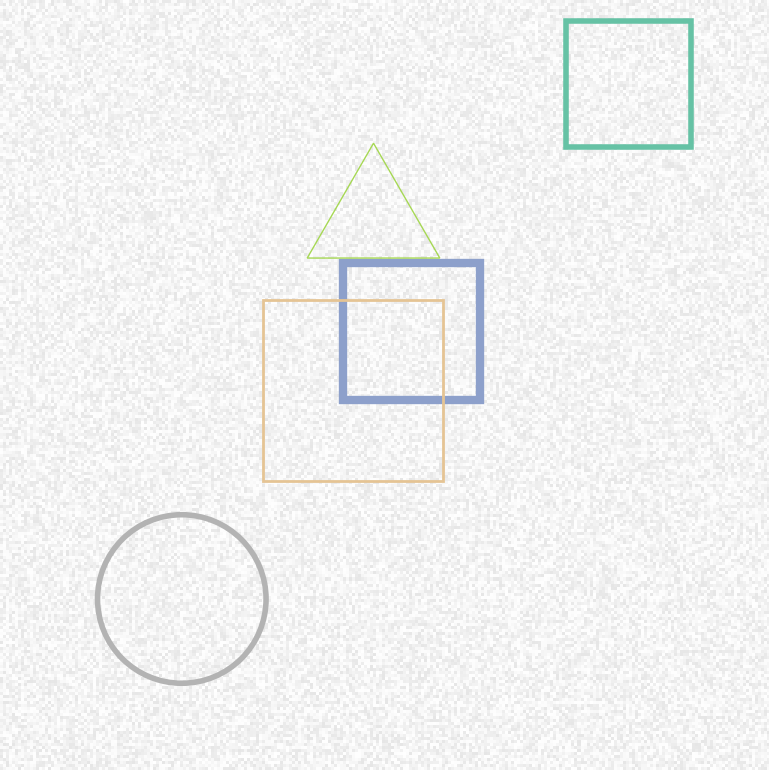[{"shape": "square", "thickness": 2, "radius": 0.41, "center": [0.816, 0.891]}, {"shape": "square", "thickness": 3, "radius": 0.44, "center": [0.535, 0.569]}, {"shape": "triangle", "thickness": 0.5, "radius": 0.5, "center": [0.485, 0.715]}, {"shape": "square", "thickness": 1, "radius": 0.59, "center": [0.459, 0.493]}, {"shape": "circle", "thickness": 2, "radius": 0.55, "center": [0.236, 0.222]}]